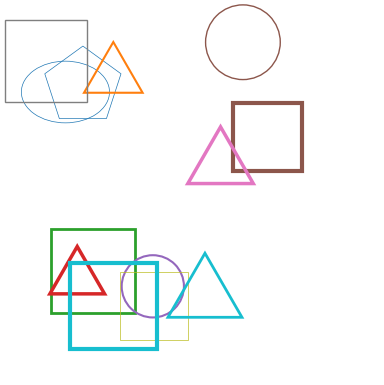[{"shape": "oval", "thickness": 0.5, "radius": 0.57, "center": [0.17, 0.761]}, {"shape": "pentagon", "thickness": 0.5, "radius": 0.52, "center": [0.215, 0.776]}, {"shape": "triangle", "thickness": 1.5, "radius": 0.44, "center": [0.294, 0.803]}, {"shape": "square", "thickness": 2, "radius": 0.55, "center": [0.243, 0.295]}, {"shape": "triangle", "thickness": 2.5, "radius": 0.41, "center": [0.201, 0.278]}, {"shape": "circle", "thickness": 1.5, "radius": 0.4, "center": [0.397, 0.256]}, {"shape": "circle", "thickness": 1, "radius": 0.49, "center": [0.631, 0.89]}, {"shape": "square", "thickness": 3, "radius": 0.45, "center": [0.695, 0.644]}, {"shape": "triangle", "thickness": 2.5, "radius": 0.49, "center": [0.573, 0.572]}, {"shape": "square", "thickness": 1, "radius": 0.53, "center": [0.119, 0.843]}, {"shape": "square", "thickness": 0.5, "radius": 0.44, "center": [0.401, 0.205]}, {"shape": "triangle", "thickness": 2, "radius": 0.55, "center": [0.532, 0.231]}, {"shape": "square", "thickness": 3, "radius": 0.56, "center": [0.295, 0.205]}]